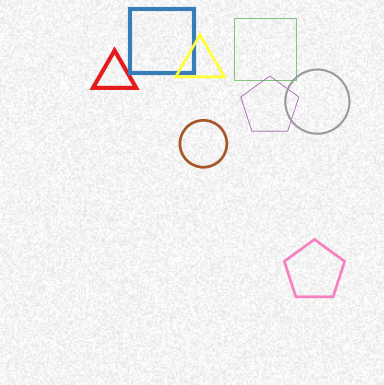[{"shape": "triangle", "thickness": 3, "radius": 0.32, "center": [0.298, 0.804]}, {"shape": "square", "thickness": 3, "radius": 0.42, "center": [0.421, 0.893]}, {"shape": "square", "thickness": 0.5, "radius": 0.4, "center": [0.688, 0.873]}, {"shape": "pentagon", "thickness": 0.5, "radius": 0.4, "center": [0.701, 0.723]}, {"shape": "triangle", "thickness": 2, "radius": 0.36, "center": [0.519, 0.837]}, {"shape": "circle", "thickness": 2, "radius": 0.3, "center": [0.528, 0.627]}, {"shape": "pentagon", "thickness": 2, "radius": 0.41, "center": [0.817, 0.296]}, {"shape": "circle", "thickness": 1.5, "radius": 0.42, "center": [0.824, 0.736]}]